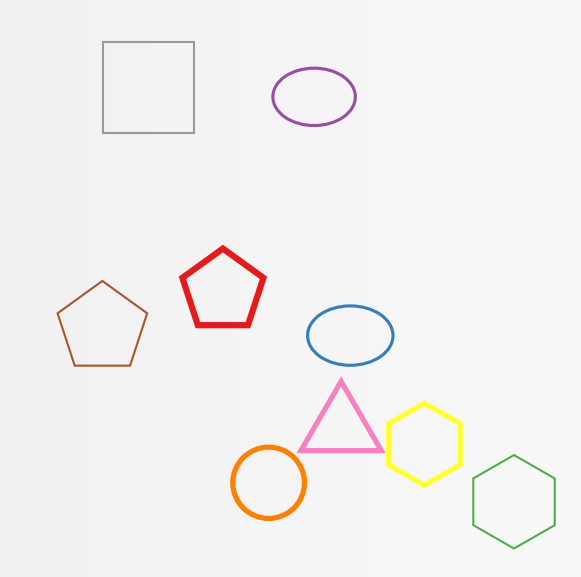[{"shape": "pentagon", "thickness": 3, "radius": 0.37, "center": [0.383, 0.495]}, {"shape": "oval", "thickness": 1.5, "radius": 0.37, "center": [0.603, 0.418]}, {"shape": "hexagon", "thickness": 1, "radius": 0.4, "center": [0.884, 0.13]}, {"shape": "oval", "thickness": 1.5, "radius": 0.35, "center": [0.54, 0.831]}, {"shape": "circle", "thickness": 2.5, "radius": 0.31, "center": [0.462, 0.163]}, {"shape": "hexagon", "thickness": 2.5, "radius": 0.36, "center": [0.73, 0.23]}, {"shape": "pentagon", "thickness": 1, "radius": 0.41, "center": [0.176, 0.432]}, {"shape": "triangle", "thickness": 2.5, "radius": 0.4, "center": [0.587, 0.259]}, {"shape": "square", "thickness": 1, "radius": 0.39, "center": [0.255, 0.847]}]